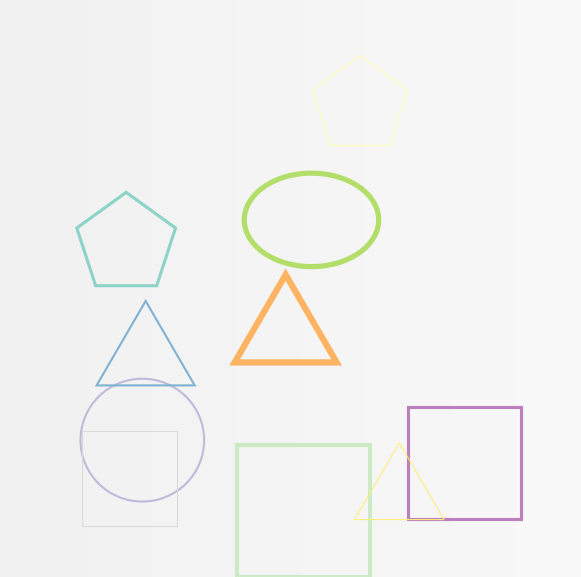[{"shape": "pentagon", "thickness": 1.5, "radius": 0.45, "center": [0.217, 0.577]}, {"shape": "pentagon", "thickness": 0.5, "radius": 0.43, "center": [0.62, 0.817]}, {"shape": "circle", "thickness": 1, "radius": 0.53, "center": [0.245, 0.237]}, {"shape": "triangle", "thickness": 1, "radius": 0.49, "center": [0.251, 0.38]}, {"shape": "triangle", "thickness": 3, "radius": 0.51, "center": [0.491, 0.422]}, {"shape": "oval", "thickness": 2.5, "radius": 0.58, "center": [0.536, 0.618]}, {"shape": "square", "thickness": 0.5, "radius": 0.41, "center": [0.222, 0.171]}, {"shape": "square", "thickness": 1.5, "radius": 0.49, "center": [0.8, 0.197]}, {"shape": "square", "thickness": 2, "radius": 0.57, "center": [0.522, 0.114]}, {"shape": "triangle", "thickness": 0.5, "radius": 0.44, "center": [0.687, 0.144]}]